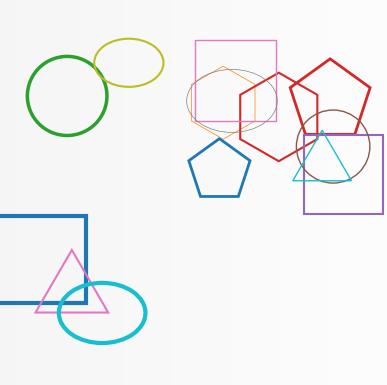[{"shape": "square", "thickness": 3, "radius": 0.57, "center": [0.108, 0.327]}, {"shape": "pentagon", "thickness": 2, "radius": 0.42, "center": [0.566, 0.557]}, {"shape": "hexagon", "thickness": 0.5, "radius": 0.47, "center": [0.576, 0.733]}, {"shape": "circle", "thickness": 2.5, "radius": 0.51, "center": [0.173, 0.751]}, {"shape": "pentagon", "thickness": 2, "radius": 0.54, "center": [0.852, 0.739]}, {"shape": "hexagon", "thickness": 1.5, "radius": 0.57, "center": [0.719, 0.696]}, {"shape": "square", "thickness": 1.5, "radius": 0.51, "center": [0.886, 0.548]}, {"shape": "circle", "thickness": 1, "radius": 0.47, "center": [0.86, 0.619]}, {"shape": "triangle", "thickness": 1.5, "radius": 0.54, "center": [0.185, 0.242]}, {"shape": "square", "thickness": 1, "radius": 0.52, "center": [0.609, 0.79]}, {"shape": "oval", "thickness": 0.5, "radius": 0.58, "center": [0.599, 0.738]}, {"shape": "oval", "thickness": 1.5, "radius": 0.45, "center": [0.333, 0.837]}, {"shape": "oval", "thickness": 3, "radius": 0.56, "center": [0.264, 0.187]}, {"shape": "triangle", "thickness": 1, "radius": 0.44, "center": [0.831, 0.574]}]